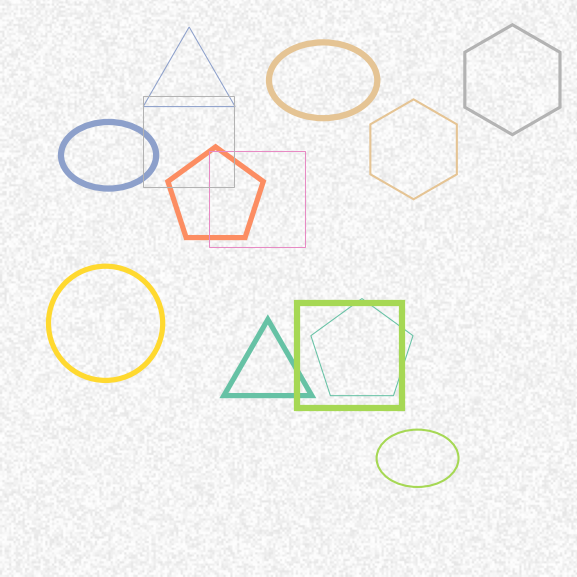[{"shape": "pentagon", "thickness": 0.5, "radius": 0.46, "center": [0.627, 0.389]}, {"shape": "triangle", "thickness": 2.5, "radius": 0.44, "center": [0.464, 0.358]}, {"shape": "pentagon", "thickness": 2.5, "radius": 0.43, "center": [0.373, 0.658]}, {"shape": "triangle", "thickness": 0.5, "radius": 0.46, "center": [0.328, 0.861]}, {"shape": "oval", "thickness": 3, "radius": 0.41, "center": [0.188, 0.73]}, {"shape": "square", "thickness": 0.5, "radius": 0.41, "center": [0.444, 0.654]}, {"shape": "square", "thickness": 3, "radius": 0.45, "center": [0.606, 0.384]}, {"shape": "oval", "thickness": 1, "radius": 0.35, "center": [0.723, 0.206]}, {"shape": "circle", "thickness": 2.5, "radius": 0.49, "center": [0.183, 0.439]}, {"shape": "hexagon", "thickness": 1, "radius": 0.43, "center": [0.716, 0.741]}, {"shape": "oval", "thickness": 3, "radius": 0.47, "center": [0.56, 0.86]}, {"shape": "square", "thickness": 0.5, "radius": 0.39, "center": [0.327, 0.754]}, {"shape": "hexagon", "thickness": 1.5, "radius": 0.48, "center": [0.887, 0.861]}]